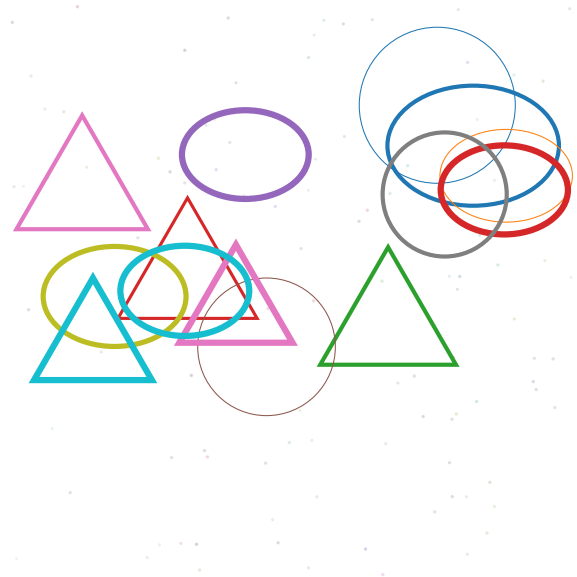[{"shape": "circle", "thickness": 0.5, "radius": 0.68, "center": [0.757, 0.817]}, {"shape": "oval", "thickness": 2, "radius": 0.74, "center": [0.819, 0.747]}, {"shape": "oval", "thickness": 0.5, "radius": 0.57, "center": [0.876, 0.695]}, {"shape": "triangle", "thickness": 2, "radius": 0.68, "center": [0.672, 0.435]}, {"shape": "oval", "thickness": 3, "radius": 0.55, "center": [0.873, 0.67]}, {"shape": "triangle", "thickness": 1.5, "radius": 0.7, "center": [0.325, 0.517]}, {"shape": "oval", "thickness": 3, "radius": 0.55, "center": [0.425, 0.731]}, {"shape": "circle", "thickness": 0.5, "radius": 0.6, "center": [0.462, 0.399]}, {"shape": "triangle", "thickness": 3, "radius": 0.57, "center": [0.409, 0.462]}, {"shape": "triangle", "thickness": 2, "radius": 0.66, "center": [0.142, 0.668]}, {"shape": "circle", "thickness": 2, "radius": 0.54, "center": [0.77, 0.662]}, {"shape": "oval", "thickness": 2.5, "radius": 0.62, "center": [0.198, 0.486]}, {"shape": "triangle", "thickness": 3, "radius": 0.59, "center": [0.161, 0.4]}, {"shape": "oval", "thickness": 3, "radius": 0.56, "center": [0.32, 0.496]}]